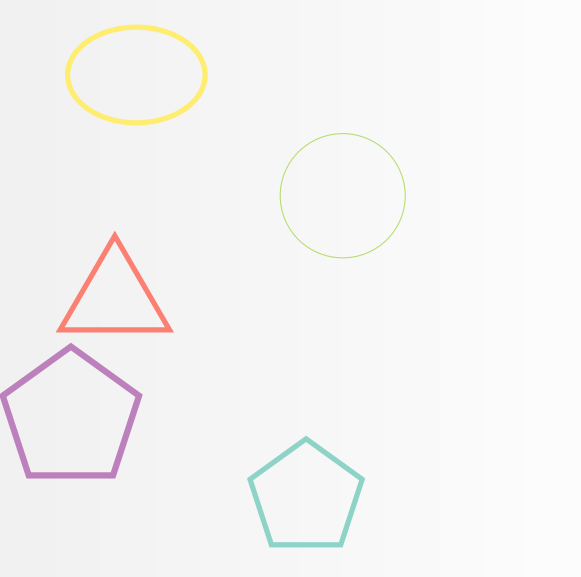[{"shape": "pentagon", "thickness": 2.5, "radius": 0.51, "center": [0.527, 0.138]}, {"shape": "triangle", "thickness": 2.5, "radius": 0.54, "center": [0.198, 0.482]}, {"shape": "circle", "thickness": 0.5, "radius": 0.54, "center": [0.59, 0.66]}, {"shape": "pentagon", "thickness": 3, "radius": 0.62, "center": [0.122, 0.276]}, {"shape": "oval", "thickness": 2.5, "radius": 0.59, "center": [0.235, 0.869]}]